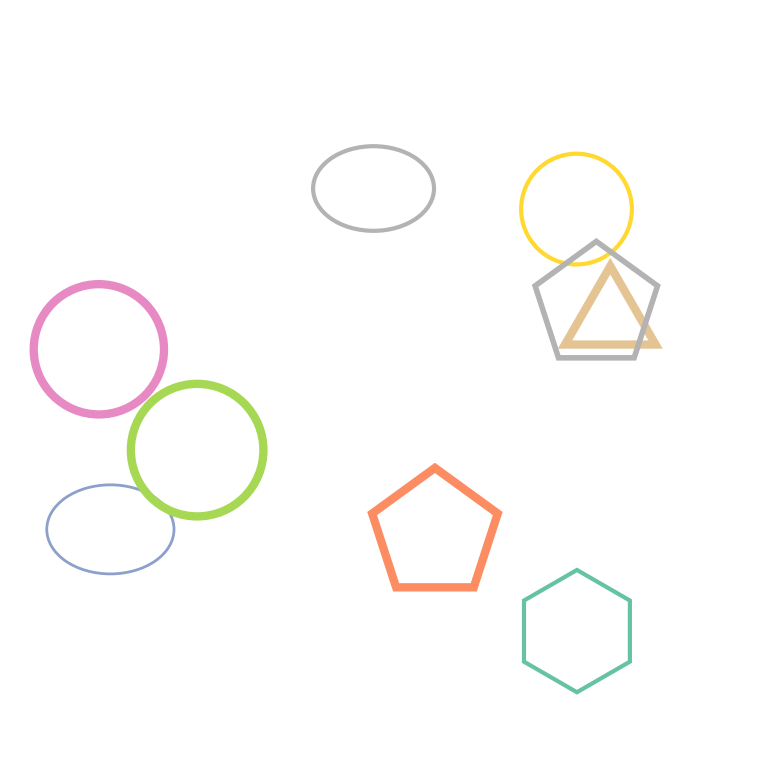[{"shape": "hexagon", "thickness": 1.5, "radius": 0.4, "center": [0.749, 0.18]}, {"shape": "pentagon", "thickness": 3, "radius": 0.43, "center": [0.565, 0.307]}, {"shape": "oval", "thickness": 1, "radius": 0.41, "center": [0.143, 0.312]}, {"shape": "circle", "thickness": 3, "radius": 0.42, "center": [0.128, 0.546]}, {"shape": "circle", "thickness": 3, "radius": 0.43, "center": [0.256, 0.415]}, {"shape": "circle", "thickness": 1.5, "radius": 0.36, "center": [0.749, 0.728]}, {"shape": "triangle", "thickness": 3, "radius": 0.34, "center": [0.793, 0.586]}, {"shape": "pentagon", "thickness": 2, "radius": 0.42, "center": [0.774, 0.603]}, {"shape": "oval", "thickness": 1.5, "radius": 0.39, "center": [0.485, 0.755]}]